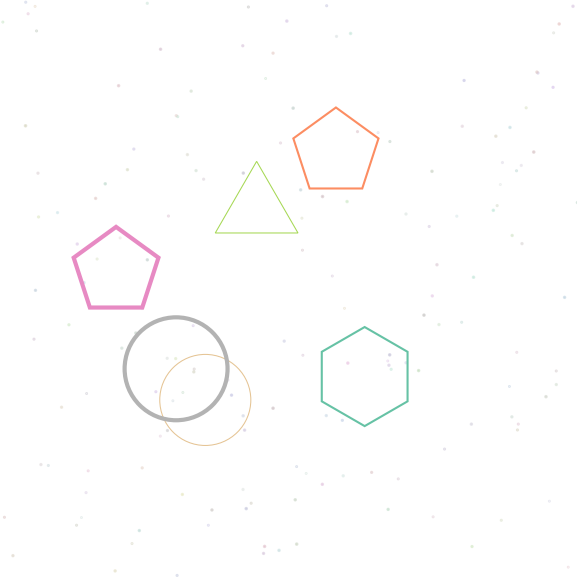[{"shape": "hexagon", "thickness": 1, "radius": 0.43, "center": [0.631, 0.347]}, {"shape": "pentagon", "thickness": 1, "radius": 0.39, "center": [0.582, 0.735]}, {"shape": "pentagon", "thickness": 2, "radius": 0.39, "center": [0.201, 0.529]}, {"shape": "triangle", "thickness": 0.5, "radius": 0.41, "center": [0.444, 0.637]}, {"shape": "circle", "thickness": 0.5, "radius": 0.39, "center": [0.355, 0.307]}, {"shape": "circle", "thickness": 2, "radius": 0.45, "center": [0.305, 0.361]}]